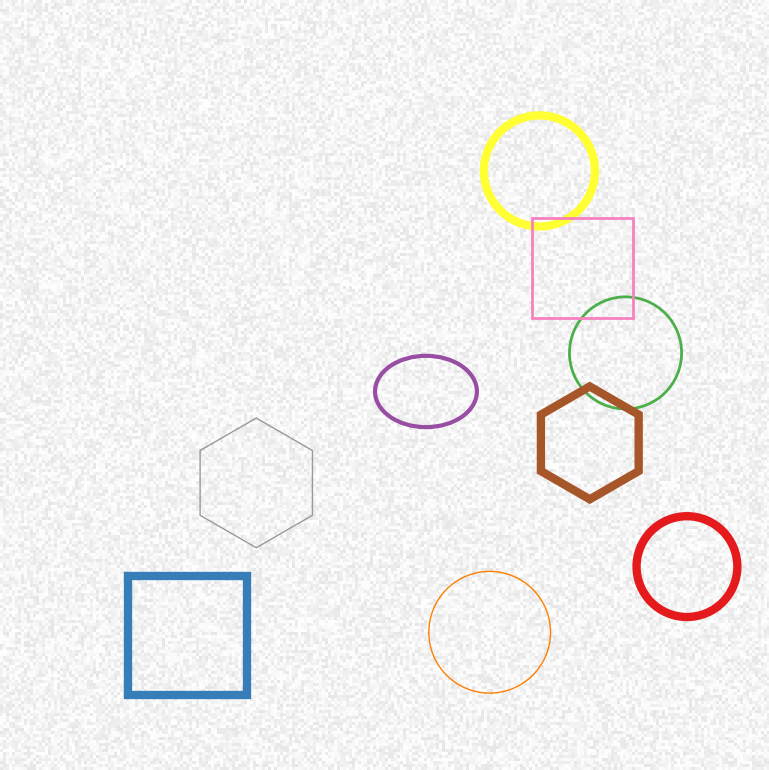[{"shape": "circle", "thickness": 3, "radius": 0.33, "center": [0.892, 0.264]}, {"shape": "square", "thickness": 3, "radius": 0.39, "center": [0.243, 0.175]}, {"shape": "circle", "thickness": 1, "radius": 0.36, "center": [0.812, 0.542]}, {"shape": "oval", "thickness": 1.5, "radius": 0.33, "center": [0.553, 0.492]}, {"shape": "circle", "thickness": 0.5, "radius": 0.4, "center": [0.636, 0.179]}, {"shape": "circle", "thickness": 3, "radius": 0.36, "center": [0.701, 0.778]}, {"shape": "hexagon", "thickness": 3, "radius": 0.37, "center": [0.766, 0.425]}, {"shape": "square", "thickness": 1, "radius": 0.33, "center": [0.756, 0.652]}, {"shape": "hexagon", "thickness": 0.5, "radius": 0.42, "center": [0.333, 0.373]}]